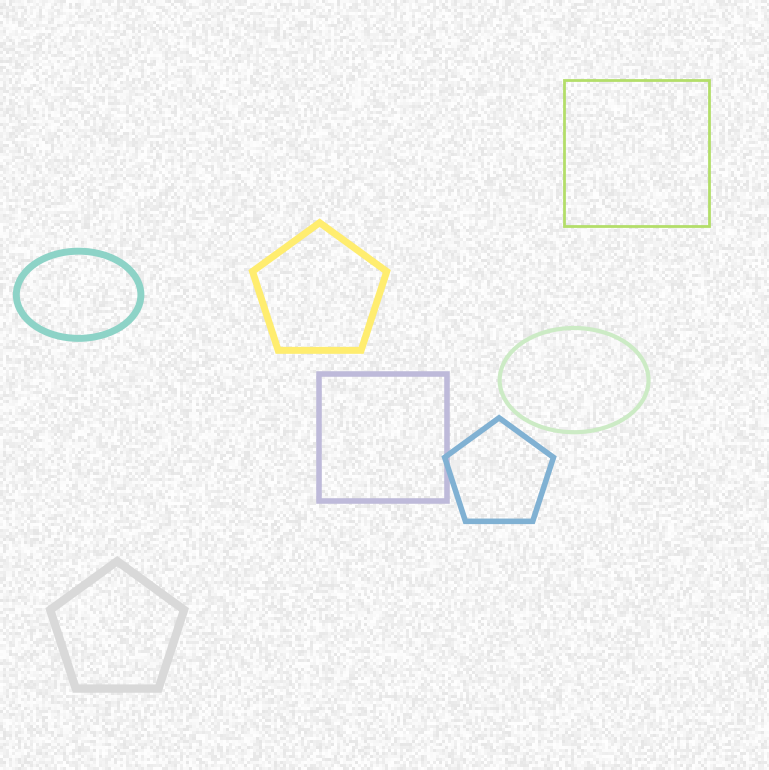[{"shape": "oval", "thickness": 2.5, "radius": 0.4, "center": [0.102, 0.617]}, {"shape": "square", "thickness": 2, "radius": 0.41, "center": [0.498, 0.432]}, {"shape": "pentagon", "thickness": 2, "radius": 0.37, "center": [0.648, 0.383]}, {"shape": "square", "thickness": 1, "radius": 0.47, "center": [0.826, 0.801]}, {"shape": "pentagon", "thickness": 3, "radius": 0.46, "center": [0.152, 0.18]}, {"shape": "oval", "thickness": 1.5, "radius": 0.48, "center": [0.746, 0.506]}, {"shape": "pentagon", "thickness": 2.5, "radius": 0.46, "center": [0.415, 0.619]}]